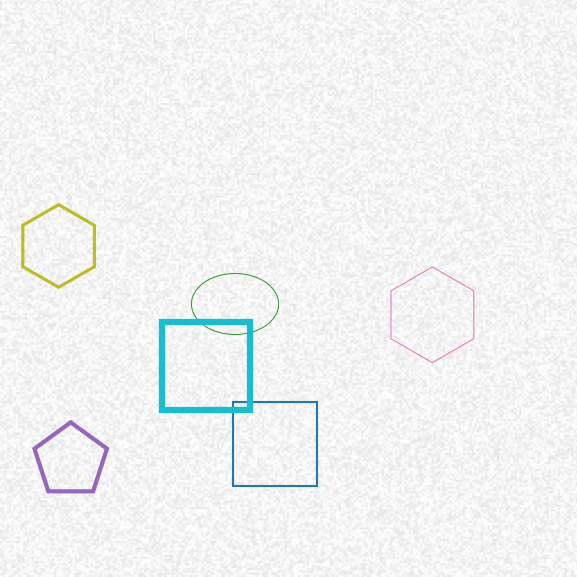[{"shape": "square", "thickness": 1, "radius": 0.36, "center": [0.477, 0.231]}, {"shape": "oval", "thickness": 0.5, "radius": 0.38, "center": [0.407, 0.473]}, {"shape": "pentagon", "thickness": 2, "radius": 0.33, "center": [0.122, 0.202]}, {"shape": "hexagon", "thickness": 0.5, "radius": 0.41, "center": [0.749, 0.454]}, {"shape": "hexagon", "thickness": 1.5, "radius": 0.36, "center": [0.102, 0.573]}, {"shape": "square", "thickness": 3, "radius": 0.38, "center": [0.356, 0.365]}]